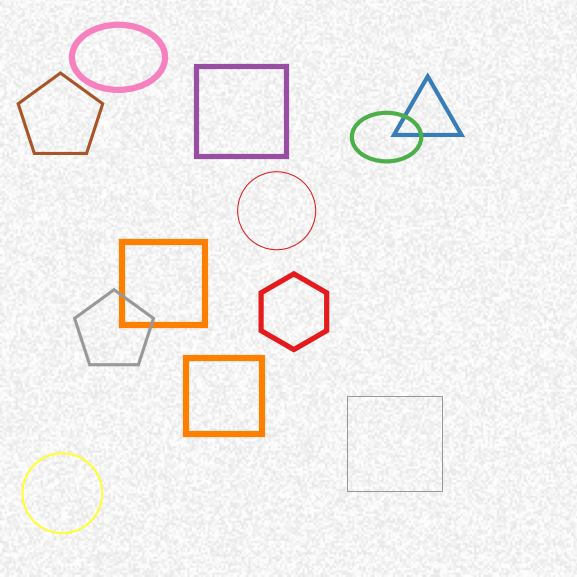[{"shape": "circle", "thickness": 0.5, "radius": 0.34, "center": [0.479, 0.634]}, {"shape": "hexagon", "thickness": 2.5, "radius": 0.33, "center": [0.509, 0.459]}, {"shape": "triangle", "thickness": 2, "radius": 0.34, "center": [0.741, 0.799]}, {"shape": "oval", "thickness": 2, "radius": 0.3, "center": [0.669, 0.762]}, {"shape": "square", "thickness": 2.5, "radius": 0.39, "center": [0.417, 0.807]}, {"shape": "square", "thickness": 3, "radius": 0.36, "center": [0.283, 0.509]}, {"shape": "square", "thickness": 3, "radius": 0.33, "center": [0.387, 0.314]}, {"shape": "circle", "thickness": 1, "radius": 0.35, "center": [0.108, 0.145]}, {"shape": "pentagon", "thickness": 1.5, "radius": 0.38, "center": [0.105, 0.796]}, {"shape": "oval", "thickness": 3, "radius": 0.4, "center": [0.205, 0.9]}, {"shape": "square", "thickness": 0.5, "radius": 0.41, "center": [0.684, 0.232]}, {"shape": "pentagon", "thickness": 1.5, "radius": 0.36, "center": [0.197, 0.426]}]